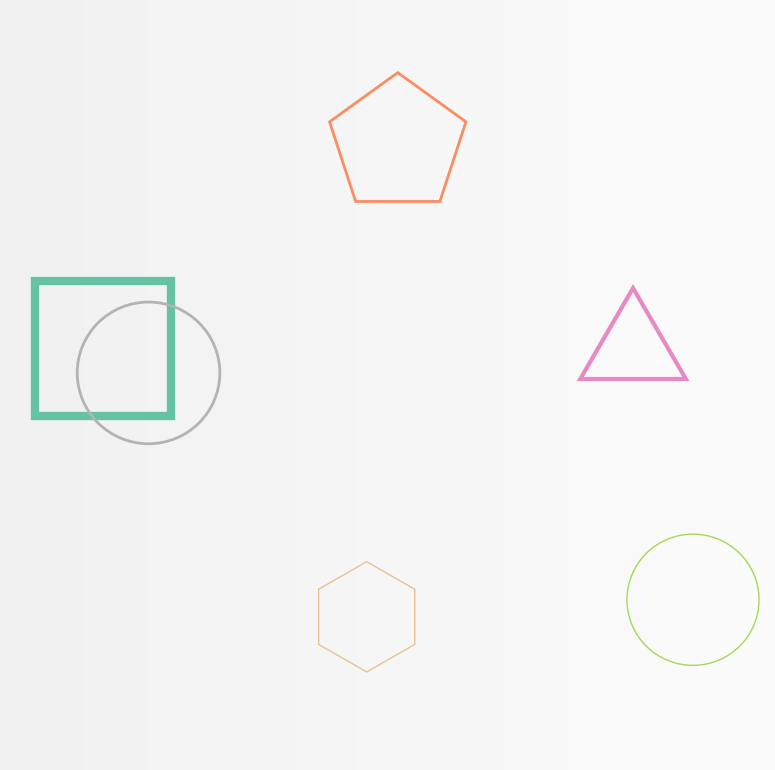[{"shape": "square", "thickness": 3, "radius": 0.44, "center": [0.133, 0.548]}, {"shape": "pentagon", "thickness": 1, "radius": 0.46, "center": [0.513, 0.813]}, {"shape": "triangle", "thickness": 1.5, "radius": 0.39, "center": [0.817, 0.547]}, {"shape": "circle", "thickness": 0.5, "radius": 0.43, "center": [0.894, 0.221]}, {"shape": "hexagon", "thickness": 0.5, "radius": 0.36, "center": [0.473, 0.199]}, {"shape": "circle", "thickness": 1, "radius": 0.46, "center": [0.192, 0.516]}]